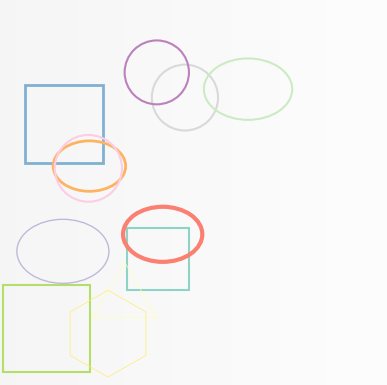[{"shape": "square", "thickness": 1.5, "radius": 0.4, "center": [0.408, 0.327]}, {"shape": "triangle", "thickness": 0.5, "radius": 0.48, "center": [0.322, 0.222]}, {"shape": "oval", "thickness": 1, "radius": 0.59, "center": [0.162, 0.347]}, {"shape": "oval", "thickness": 3, "radius": 0.51, "center": [0.42, 0.391]}, {"shape": "square", "thickness": 2, "radius": 0.51, "center": [0.165, 0.677]}, {"shape": "oval", "thickness": 2, "radius": 0.47, "center": [0.231, 0.569]}, {"shape": "square", "thickness": 1.5, "radius": 0.56, "center": [0.12, 0.147]}, {"shape": "circle", "thickness": 1.5, "radius": 0.43, "center": [0.228, 0.563]}, {"shape": "circle", "thickness": 1.5, "radius": 0.43, "center": [0.477, 0.747]}, {"shape": "circle", "thickness": 1.5, "radius": 0.41, "center": [0.405, 0.812]}, {"shape": "oval", "thickness": 1.5, "radius": 0.57, "center": [0.64, 0.768]}, {"shape": "hexagon", "thickness": 0.5, "radius": 0.56, "center": [0.279, 0.133]}]